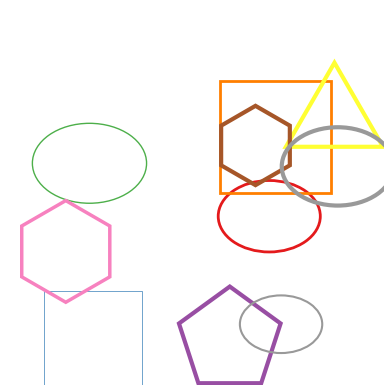[{"shape": "oval", "thickness": 2, "radius": 0.66, "center": [0.699, 0.438]}, {"shape": "square", "thickness": 0.5, "radius": 0.63, "center": [0.241, 0.117]}, {"shape": "oval", "thickness": 1, "radius": 0.74, "center": [0.232, 0.576]}, {"shape": "pentagon", "thickness": 3, "radius": 0.69, "center": [0.597, 0.117]}, {"shape": "square", "thickness": 2, "radius": 0.73, "center": [0.716, 0.644]}, {"shape": "triangle", "thickness": 3, "radius": 0.73, "center": [0.869, 0.692]}, {"shape": "hexagon", "thickness": 3, "radius": 0.51, "center": [0.664, 0.622]}, {"shape": "hexagon", "thickness": 2.5, "radius": 0.66, "center": [0.171, 0.347]}, {"shape": "oval", "thickness": 3, "radius": 0.73, "center": [0.877, 0.568]}, {"shape": "oval", "thickness": 1.5, "radius": 0.53, "center": [0.73, 0.158]}]